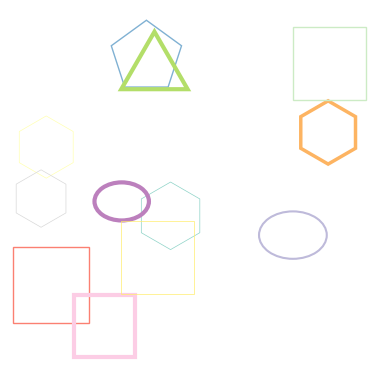[{"shape": "hexagon", "thickness": 0.5, "radius": 0.44, "center": [0.443, 0.439]}, {"shape": "hexagon", "thickness": 0.5, "radius": 0.4, "center": [0.12, 0.618]}, {"shape": "oval", "thickness": 1.5, "radius": 0.44, "center": [0.761, 0.389]}, {"shape": "square", "thickness": 1, "radius": 0.49, "center": [0.133, 0.259]}, {"shape": "pentagon", "thickness": 1, "radius": 0.48, "center": [0.38, 0.851]}, {"shape": "hexagon", "thickness": 2.5, "radius": 0.41, "center": [0.852, 0.656]}, {"shape": "triangle", "thickness": 3, "radius": 0.5, "center": [0.401, 0.818]}, {"shape": "square", "thickness": 3, "radius": 0.4, "center": [0.272, 0.153]}, {"shape": "hexagon", "thickness": 0.5, "radius": 0.37, "center": [0.107, 0.484]}, {"shape": "oval", "thickness": 3, "radius": 0.35, "center": [0.316, 0.477]}, {"shape": "square", "thickness": 1, "radius": 0.47, "center": [0.855, 0.835]}, {"shape": "square", "thickness": 0.5, "radius": 0.47, "center": [0.409, 0.331]}]